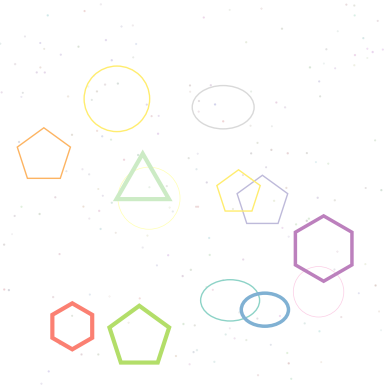[{"shape": "oval", "thickness": 1, "radius": 0.38, "center": [0.598, 0.22]}, {"shape": "circle", "thickness": 0.5, "radius": 0.4, "center": [0.387, 0.485]}, {"shape": "pentagon", "thickness": 1, "radius": 0.35, "center": [0.682, 0.476]}, {"shape": "hexagon", "thickness": 3, "radius": 0.3, "center": [0.188, 0.152]}, {"shape": "oval", "thickness": 2.5, "radius": 0.31, "center": [0.688, 0.196]}, {"shape": "pentagon", "thickness": 1, "radius": 0.36, "center": [0.114, 0.595]}, {"shape": "pentagon", "thickness": 3, "radius": 0.41, "center": [0.362, 0.124]}, {"shape": "circle", "thickness": 0.5, "radius": 0.33, "center": [0.827, 0.242]}, {"shape": "oval", "thickness": 1, "radius": 0.4, "center": [0.58, 0.722]}, {"shape": "hexagon", "thickness": 2.5, "radius": 0.42, "center": [0.841, 0.354]}, {"shape": "triangle", "thickness": 3, "radius": 0.39, "center": [0.371, 0.522]}, {"shape": "pentagon", "thickness": 1, "radius": 0.3, "center": [0.62, 0.5]}, {"shape": "circle", "thickness": 1, "radius": 0.43, "center": [0.304, 0.743]}]